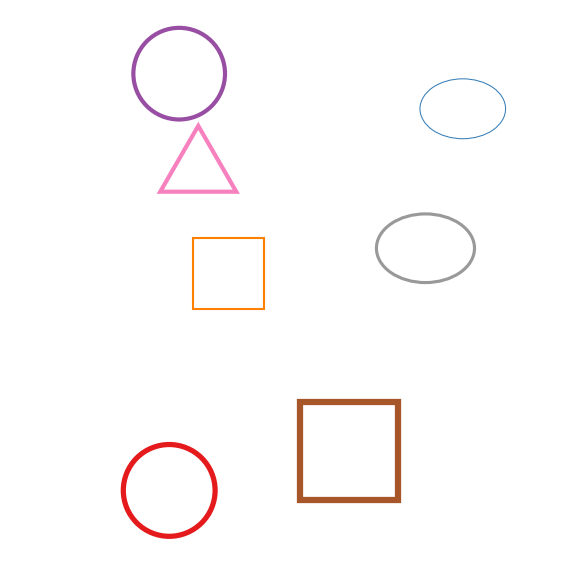[{"shape": "circle", "thickness": 2.5, "radius": 0.4, "center": [0.293, 0.15]}, {"shape": "oval", "thickness": 0.5, "radius": 0.37, "center": [0.801, 0.811]}, {"shape": "circle", "thickness": 2, "radius": 0.4, "center": [0.31, 0.872]}, {"shape": "square", "thickness": 1, "radius": 0.31, "center": [0.396, 0.526]}, {"shape": "square", "thickness": 3, "radius": 0.42, "center": [0.605, 0.218]}, {"shape": "triangle", "thickness": 2, "radius": 0.38, "center": [0.343, 0.705]}, {"shape": "oval", "thickness": 1.5, "radius": 0.42, "center": [0.737, 0.569]}]